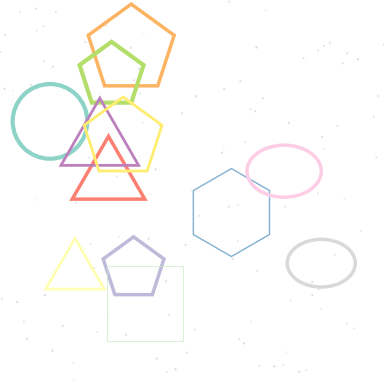[{"shape": "circle", "thickness": 3, "radius": 0.48, "center": [0.13, 0.685]}, {"shape": "triangle", "thickness": 2, "radius": 0.44, "center": [0.195, 0.293]}, {"shape": "pentagon", "thickness": 2.5, "radius": 0.41, "center": [0.347, 0.302]}, {"shape": "triangle", "thickness": 2.5, "radius": 0.54, "center": [0.282, 0.537]}, {"shape": "hexagon", "thickness": 1, "radius": 0.57, "center": [0.601, 0.448]}, {"shape": "pentagon", "thickness": 2.5, "radius": 0.59, "center": [0.341, 0.872]}, {"shape": "pentagon", "thickness": 3, "radius": 0.44, "center": [0.29, 0.804]}, {"shape": "oval", "thickness": 2.5, "radius": 0.48, "center": [0.738, 0.555]}, {"shape": "oval", "thickness": 2.5, "radius": 0.44, "center": [0.834, 0.316]}, {"shape": "triangle", "thickness": 2, "radius": 0.58, "center": [0.259, 0.629]}, {"shape": "square", "thickness": 0.5, "radius": 0.49, "center": [0.376, 0.212]}, {"shape": "pentagon", "thickness": 2, "radius": 0.53, "center": [0.32, 0.642]}]